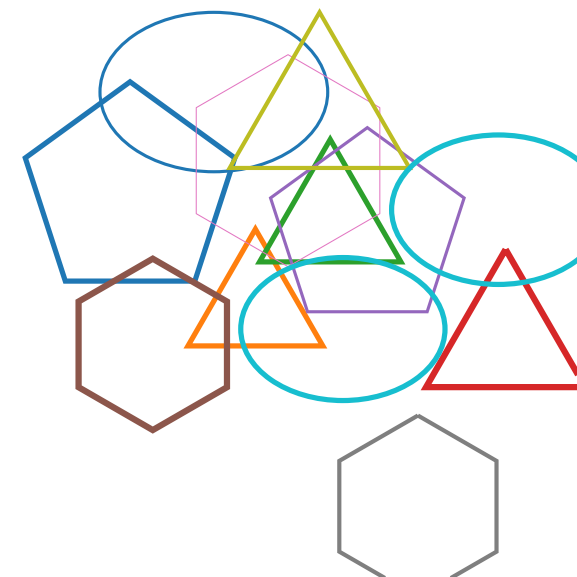[{"shape": "pentagon", "thickness": 2.5, "radius": 0.95, "center": [0.225, 0.667]}, {"shape": "oval", "thickness": 1.5, "radius": 0.99, "center": [0.37, 0.84]}, {"shape": "triangle", "thickness": 2.5, "radius": 0.67, "center": [0.442, 0.468]}, {"shape": "triangle", "thickness": 2.5, "radius": 0.71, "center": [0.572, 0.616]}, {"shape": "triangle", "thickness": 3, "radius": 0.8, "center": [0.876, 0.408]}, {"shape": "pentagon", "thickness": 1.5, "radius": 0.88, "center": [0.636, 0.602]}, {"shape": "hexagon", "thickness": 3, "radius": 0.74, "center": [0.265, 0.403]}, {"shape": "hexagon", "thickness": 0.5, "radius": 0.92, "center": [0.499, 0.721]}, {"shape": "hexagon", "thickness": 2, "radius": 0.79, "center": [0.724, 0.122]}, {"shape": "triangle", "thickness": 2, "radius": 0.9, "center": [0.553, 0.798]}, {"shape": "oval", "thickness": 2.5, "radius": 0.92, "center": [0.863, 0.636]}, {"shape": "oval", "thickness": 2.5, "radius": 0.88, "center": [0.594, 0.429]}]